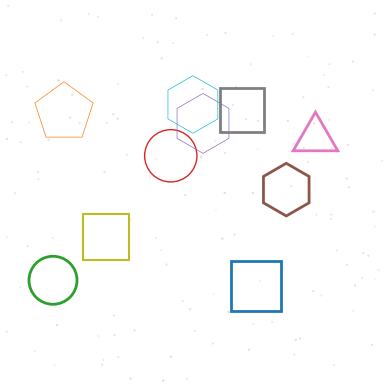[{"shape": "square", "thickness": 2, "radius": 0.33, "center": [0.665, 0.257]}, {"shape": "pentagon", "thickness": 0.5, "radius": 0.4, "center": [0.166, 0.708]}, {"shape": "circle", "thickness": 2, "radius": 0.31, "center": [0.138, 0.272]}, {"shape": "circle", "thickness": 1, "radius": 0.34, "center": [0.444, 0.595]}, {"shape": "hexagon", "thickness": 0.5, "radius": 0.39, "center": [0.527, 0.68]}, {"shape": "hexagon", "thickness": 2, "radius": 0.34, "center": [0.744, 0.507]}, {"shape": "triangle", "thickness": 2, "radius": 0.33, "center": [0.819, 0.642]}, {"shape": "square", "thickness": 2, "radius": 0.29, "center": [0.628, 0.714]}, {"shape": "square", "thickness": 1.5, "radius": 0.3, "center": [0.276, 0.384]}, {"shape": "hexagon", "thickness": 0.5, "radius": 0.37, "center": [0.501, 0.729]}]